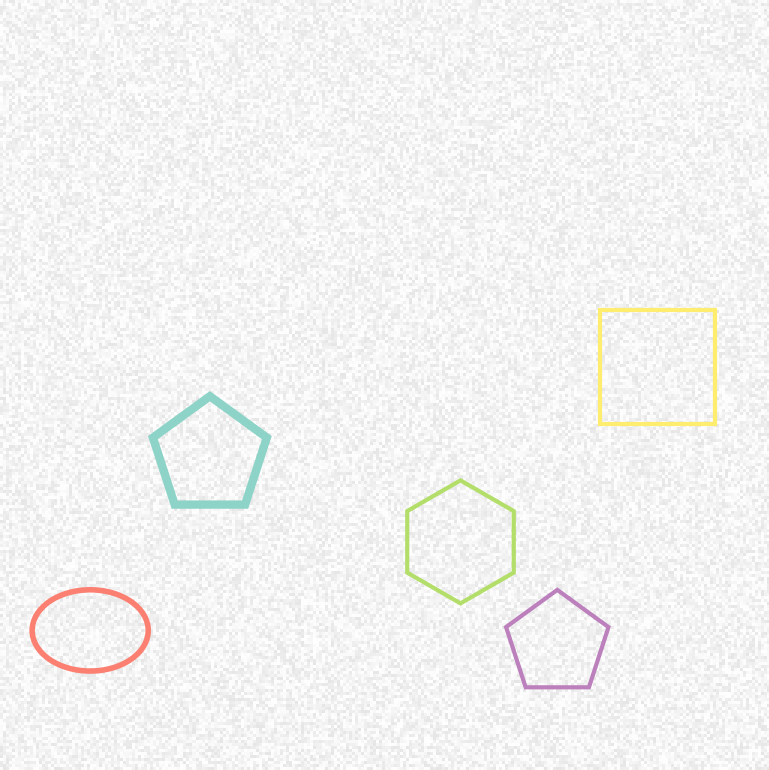[{"shape": "pentagon", "thickness": 3, "radius": 0.39, "center": [0.273, 0.408]}, {"shape": "oval", "thickness": 2, "radius": 0.38, "center": [0.117, 0.181]}, {"shape": "hexagon", "thickness": 1.5, "radius": 0.4, "center": [0.598, 0.296]}, {"shape": "pentagon", "thickness": 1.5, "radius": 0.35, "center": [0.724, 0.164]}, {"shape": "square", "thickness": 1.5, "radius": 0.37, "center": [0.854, 0.524]}]